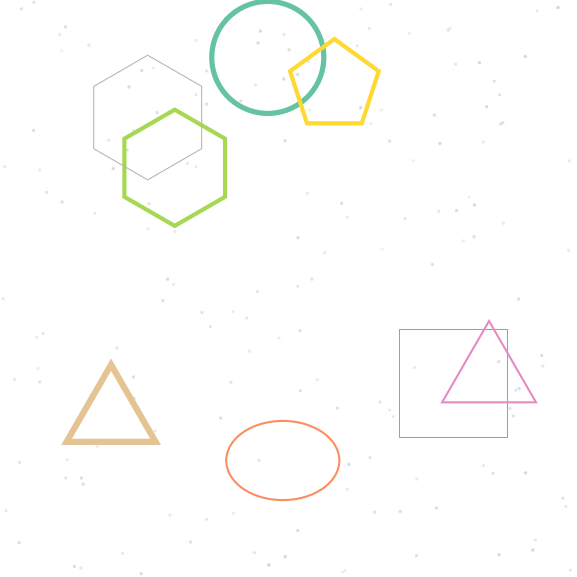[{"shape": "circle", "thickness": 2.5, "radius": 0.49, "center": [0.464, 0.9]}, {"shape": "oval", "thickness": 1, "radius": 0.49, "center": [0.49, 0.202]}, {"shape": "square", "thickness": 0.5, "radius": 0.47, "center": [0.784, 0.335]}, {"shape": "triangle", "thickness": 1, "radius": 0.47, "center": [0.847, 0.349]}, {"shape": "hexagon", "thickness": 2, "radius": 0.5, "center": [0.303, 0.709]}, {"shape": "pentagon", "thickness": 2, "radius": 0.4, "center": [0.579, 0.851]}, {"shape": "triangle", "thickness": 3, "radius": 0.45, "center": [0.192, 0.279]}, {"shape": "hexagon", "thickness": 0.5, "radius": 0.54, "center": [0.256, 0.796]}]